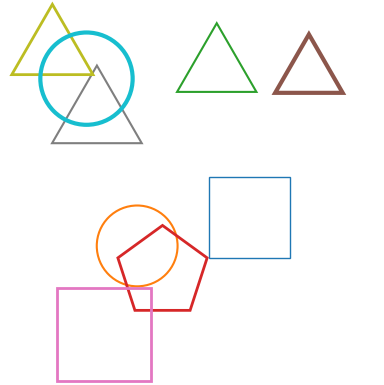[{"shape": "square", "thickness": 1, "radius": 0.53, "center": [0.647, 0.435]}, {"shape": "circle", "thickness": 1.5, "radius": 0.52, "center": [0.356, 0.361]}, {"shape": "triangle", "thickness": 1.5, "radius": 0.59, "center": [0.563, 0.821]}, {"shape": "pentagon", "thickness": 2, "radius": 0.61, "center": [0.422, 0.293]}, {"shape": "triangle", "thickness": 3, "radius": 0.51, "center": [0.802, 0.81]}, {"shape": "square", "thickness": 2, "radius": 0.61, "center": [0.27, 0.131]}, {"shape": "triangle", "thickness": 1.5, "radius": 0.67, "center": [0.252, 0.695]}, {"shape": "triangle", "thickness": 2, "radius": 0.61, "center": [0.136, 0.867]}, {"shape": "circle", "thickness": 3, "radius": 0.6, "center": [0.225, 0.796]}]